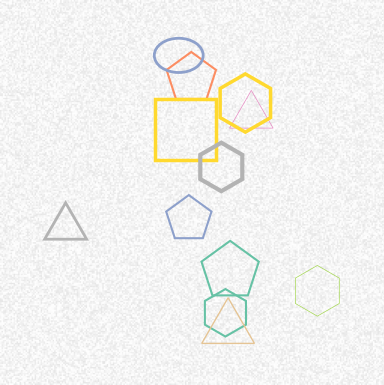[{"shape": "pentagon", "thickness": 1.5, "radius": 0.39, "center": [0.598, 0.296]}, {"shape": "hexagon", "thickness": 1.5, "radius": 0.31, "center": [0.586, 0.188]}, {"shape": "pentagon", "thickness": 1.5, "radius": 0.34, "center": [0.497, 0.798]}, {"shape": "pentagon", "thickness": 1.5, "radius": 0.31, "center": [0.49, 0.431]}, {"shape": "oval", "thickness": 2, "radius": 0.32, "center": [0.464, 0.856]}, {"shape": "triangle", "thickness": 0.5, "radius": 0.33, "center": [0.653, 0.7]}, {"shape": "hexagon", "thickness": 0.5, "radius": 0.33, "center": [0.824, 0.245]}, {"shape": "square", "thickness": 2.5, "radius": 0.4, "center": [0.483, 0.663]}, {"shape": "hexagon", "thickness": 2.5, "radius": 0.38, "center": [0.637, 0.732]}, {"shape": "triangle", "thickness": 1, "radius": 0.4, "center": [0.592, 0.148]}, {"shape": "hexagon", "thickness": 3, "radius": 0.31, "center": [0.575, 0.566]}, {"shape": "triangle", "thickness": 2, "radius": 0.31, "center": [0.17, 0.41]}]